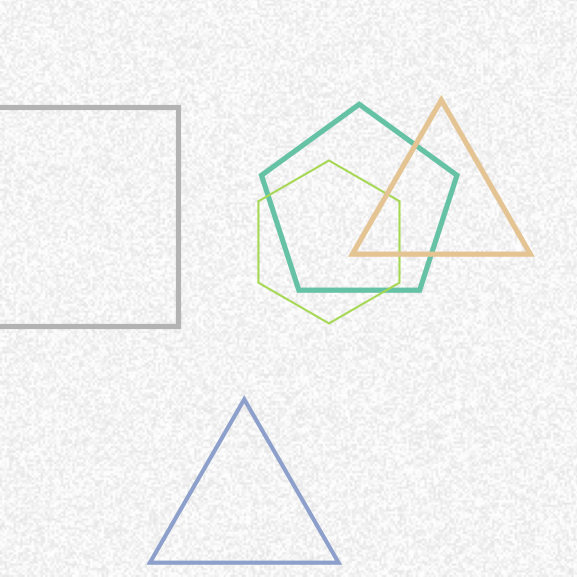[{"shape": "pentagon", "thickness": 2.5, "radius": 0.89, "center": [0.622, 0.641]}, {"shape": "triangle", "thickness": 2, "radius": 0.94, "center": [0.423, 0.119]}, {"shape": "hexagon", "thickness": 1, "radius": 0.71, "center": [0.57, 0.58]}, {"shape": "triangle", "thickness": 2.5, "radius": 0.89, "center": [0.764, 0.648]}, {"shape": "square", "thickness": 2.5, "radius": 0.95, "center": [0.119, 0.625]}]